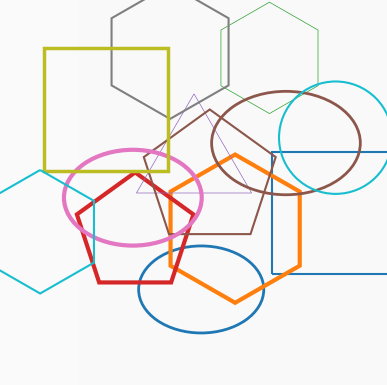[{"shape": "square", "thickness": 1.5, "radius": 0.79, "center": [0.859, 0.446]}, {"shape": "oval", "thickness": 2, "radius": 0.81, "center": [0.519, 0.248]}, {"shape": "hexagon", "thickness": 3, "radius": 0.96, "center": [0.607, 0.406]}, {"shape": "hexagon", "thickness": 0.5, "radius": 0.72, "center": [0.695, 0.85]}, {"shape": "pentagon", "thickness": 3, "radius": 0.79, "center": [0.349, 0.394]}, {"shape": "triangle", "thickness": 0.5, "radius": 0.86, "center": [0.501, 0.585]}, {"shape": "oval", "thickness": 2, "radius": 0.96, "center": [0.738, 0.628]}, {"shape": "pentagon", "thickness": 1.5, "radius": 0.89, "center": [0.541, 0.537]}, {"shape": "oval", "thickness": 3, "radius": 0.89, "center": [0.343, 0.487]}, {"shape": "hexagon", "thickness": 1.5, "radius": 0.87, "center": [0.439, 0.865]}, {"shape": "square", "thickness": 2.5, "radius": 0.8, "center": [0.274, 0.716]}, {"shape": "hexagon", "thickness": 1.5, "radius": 0.8, "center": [0.104, 0.398]}, {"shape": "circle", "thickness": 1.5, "radius": 0.73, "center": [0.866, 0.642]}]